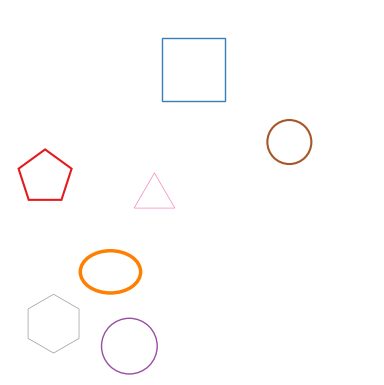[{"shape": "pentagon", "thickness": 1.5, "radius": 0.36, "center": [0.117, 0.539]}, {"shape": "square", "thickness": 1, "radius": 0.41, "center": [0.502, 0.82]}, {"shape": "circle", "thickness": 1, "radius": 0.36, "center": [0.336, 0.101]}, {"shape": "oval", "thickness": 2.5, "radius": 0.39, "center": [0.287, 0.294]}, {"shape": "circle", "thickness": 1.5, "radius": 0.29, "center": [0.752, 0.631]}, {"shape": "triangle", "thickness": 0.5, "radius": 0.3, "center": [0.401, 0.49]}, {"shape": "hexagon", "thickness": 0.5, "radius": 0.38, "center": [0.139, 0.159]}]